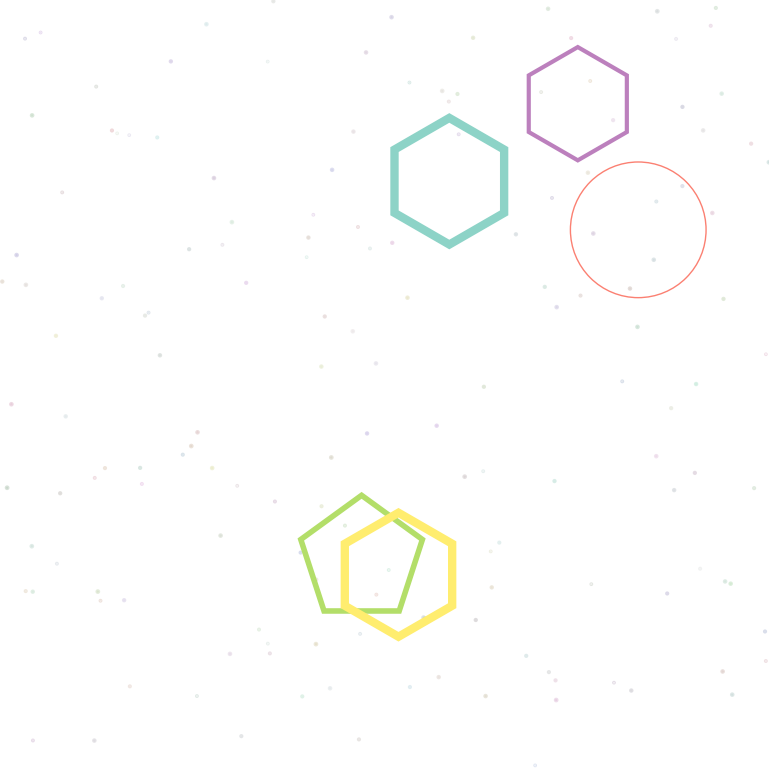[{"shape": "hexagon", "thickness": 3, "radius": 0.41, "center": [0.584, 0.765]}, {"shape": "circle", "thickness": 0.5, "radius": 0.44, "center": [0.829, 0.702]}, {"shape": "pentagon", "thickness": 2, "radius": 0.42, "center": [0.47, 0.274]}, {"shape": "hexagon", "thickness": 1.5, "radius": 0.37, "center": [0.75, 0.865]}, {"shape": "hexagon", "thickness": 3, "radius": 0.4, "center": [0.518, 0.254]}]